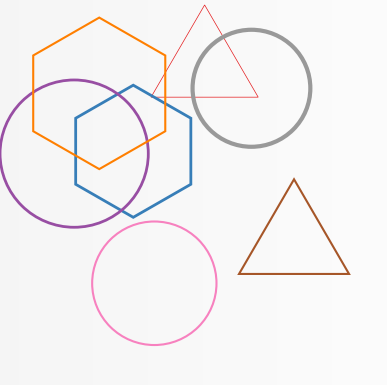[{"shape": "triangle", "thickness": 0.5, "radius": 0.8, "center": [0.528, 0.827]}, {"shape": "hexagon", "thickness": 2, "radius": 0.86, "center": [0.344, 0.607]}, {"shape": "circle", "thickness": 2, "radius": 0.96, "center": [0.191, 0.601]}, {"shape": "hexagon", "thickness": 1.5, "radius": 0.98, "center": [0.256, 0.758]}, {"shape": "triangle", "thickness": 1.5, "radius": 0.82, "center": [0.759, 0.37]}, {"shape": "circle", "thickness": 1.5, "radius": 0.8, "center": [0.398, 0.264]}, {"shape": "circle", "thickness": 3, "radius": 0.76, "center": [0.649, 0.771]}]